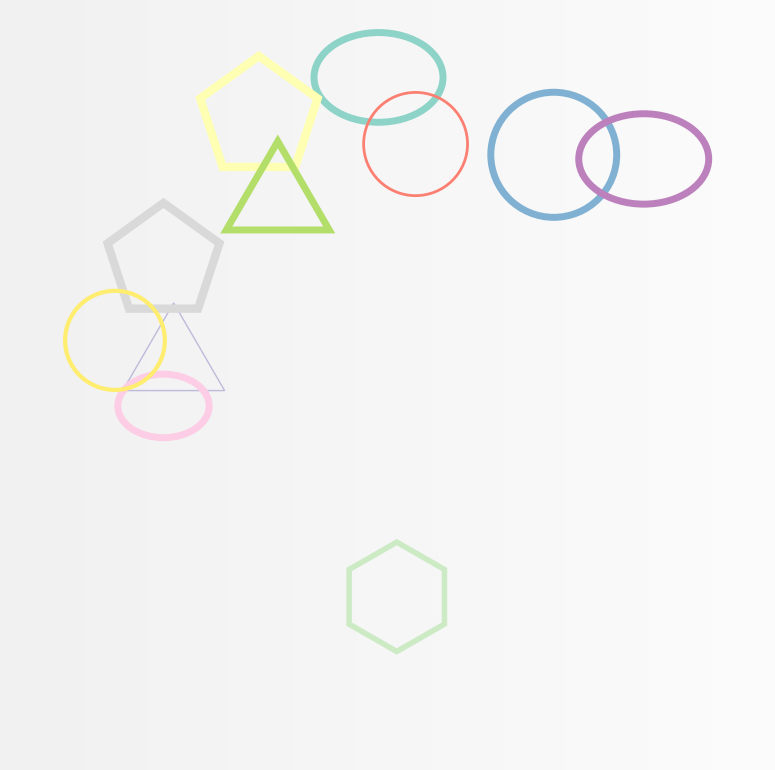[{"shape": "oval", "thickness": 2.5, "radius": 0.42, "center": [0.488, 0.899]}, {"shape": "pentagon", "thickness": 3, "radius": 0.4, "center": [0.334, 0.848]}, {"shape": "triangle", "thickness": 0.5, "radius": 0.38, "center": [0.224, 0.531]}, {"shape": "circle", "thickness": 1, "radius": 0.34, "center": [0.536, 0.813]}, {"shape": "circle", "thickness": 2.5, "radius": 0.41, "center": [0.715, 0.799]}, {"shape": "triangle", "thickness": 2.5, "radius": 0.38, "center": [0.358, 0.74]}, {"shape": "oval", "thickness": 2.5, "radius": 0.29, "center": [0.211, 0.473]}, {"shape": "pentagon", "thickness": 3, "radius": 0.38, "center": [0.211, 0.661]}, {"shape": "oval", "thickness": 2.5, "radius": 0.42, "center": [0.831, 0.794]}, {"shape": "hexagon", "thickness": 2, "radius": 0.35, "center": [0.512, 0.225]}, {"shape": "circle", "thickness": 1.5, "radius": 0.32, "center": [0.148, 0.558]}]